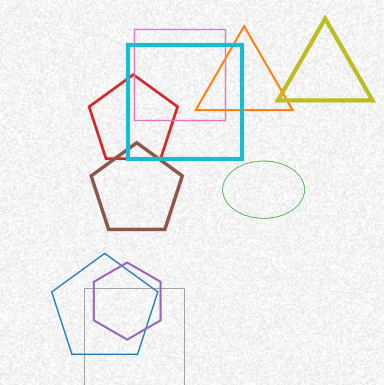[{"shape": "pentagon", "thickness": 1, "radius": 0.72, "center": [0.272, 0.197]}, {"shape": "triangle", "thickness": 1.5, "radius": 0.73, "center": [0.634, 0.787]}, {"shape": "oval", "thickness": 0.5, "radius": 0.53, "center": [0.685, 0.507]}, {"shape": "pentagon", "thickness": 2, "radius": 0.6, "center": [0.346, 0.685]}, {"shape": "hexagon", "thickness": 1.5, "radius": 0.5, "center": [0.33, 0.218]}, {"shape": "pentagon", "thickness": 2.5, "radius": 0.62, "center": [0.355, 0.505]}, {"shape": "square", "thickness": 1, "radius": 0.59, "center": [0.467, 0.807]}, {"shape": "square", "thickness": 0.5, "radius": 0.65, "center": [0.348, 0.122]}, {"shape": "triangle", "thickness": 3, "radius": 0.71, "center": [0.845, 0.81]}, {"shape": "square", "thickness": 3, "radius": 0.74, "center": [0.481, 0.735]}]